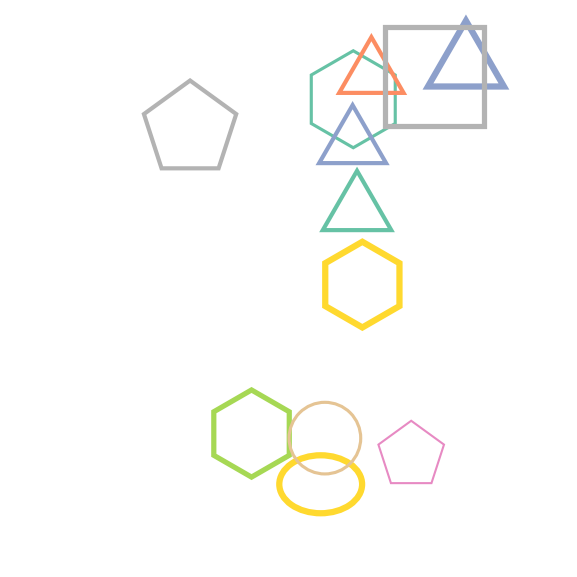[{"shape": "hexagon", "thickness": 1.5, "radius": 0.42, "center": [0.612, 0.827]}, {"shape": "triangle", "thickness": 2, "radius": 0.34, "center": [0.618, 0.635]}, {"shape": "triangle", "thickness": 2, "radius": 0.32, "center": [0.643, 0.87]}, {"shape": "triangle", "thickness": 3, "radius": 0.38, "center": [0.807, 0.887]}, {"shape": "triangle", "thickness": 2, "radius": 0.33, "center": [0.611, 0.75]}, {"shape": "pentagon", "thickness": 1, "radius": 0.3, "center": [0.712, 0.211]}, {"shape": "hexagon", "thickness": 2.5, "radius": 0.38, "center": [0.436, 0.248]}, {"shape": "hexagon", "thickness": 3, "radius": 0.37, "center": [0.627, 0.506]}, {"shape": "oval", "thickness": 3, "radius": 0.36, "center": [0.555, 0.161]}, {"shape": "circle", "thickness": 1.5, "radius": 0.31, "center": [0.563, 0.24]}, {"shape": "square", "thickness": 2.5, "radius": 0.43, "center": [0.753, 0.867]}, {"shape": "pentagon", "thickness": 2, "radius": 0.42, "center": [0.329, 0.776]}]